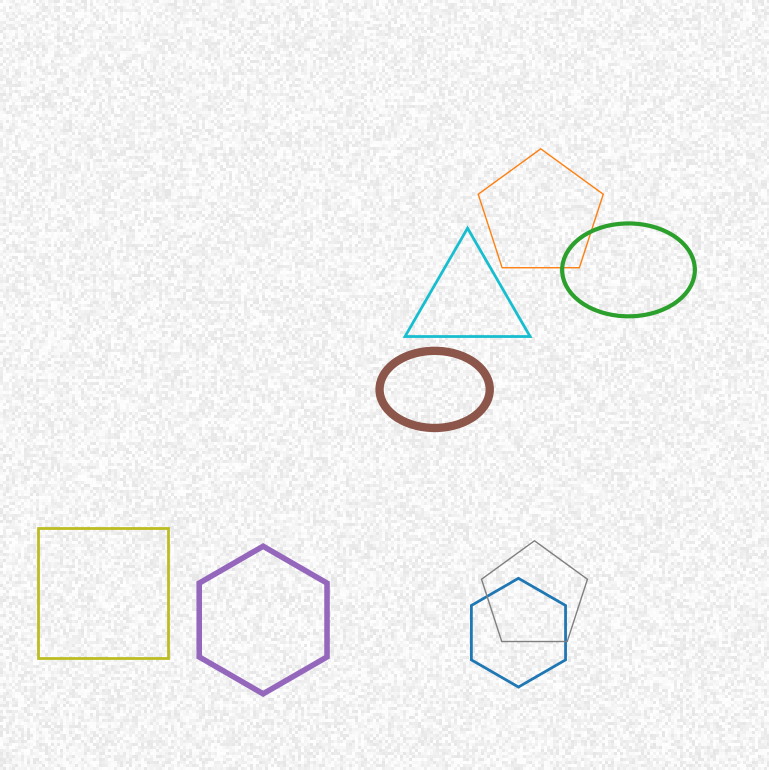[{"shape": "hexagon", "thickness": 1, "radius": 0.35, "center": [0.673, 0.178]}, {"shape": "pentagon", "thickness": 0.5, "radius": 0.43, "center": [0.702, 0.721]}, {"shape": "oval", "thickness": 1.5, "radius": 0.43, "center": [0.816, 0.65]}, {"shape": "hexagon", "thickness": 2, "radius": 0.48, "center": [0.342, 0.195]}, {"shape": "oval", "thickness": 3, "radius": 0.36, "center": [0.564, 0.494]}, {"shape": "pentagon", "thickness": 0.5, "radius": 0.36, "center": [0.694, 0.225]}, {"shape": "square", "thickness": 1, "radius": 0.42, "center": [0.134, 0.231]}, {"shape": "triangle", "thickness": 1, "radius": 0.47, "center": [0.607, 0.61]}]